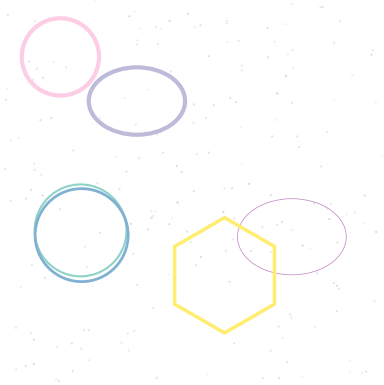[{"shape": "circle", "thickness": 1.5, "radius": 0.6, "center": [0.209, 0.402]}, {"shape": "oval", "thickness": 3, "radius": 0.63, "center": [0.356, 0.738]}, {"shape": "circle", "thickness": 2, "radius": 0.6, "center": [0.212, 0.389]}, {"shape": "circle", "thickness": 3, "radius": 0.5, "center": [0.157, 0.852]}, {"shape": "oval", "thickness": 0.5, "radius": 0.71, "center": [0.758, 0.385]}, {"shape": "hexagon", "thickness": 2.5, "radius": 0.75, "center": [0.583, 0.285]}]